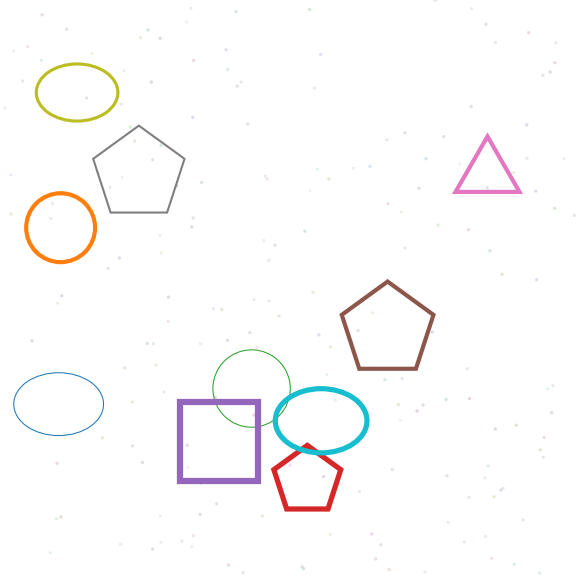[{"shape": "oval", "thickness": 0.5, "radius": 0.39, "center": [0.102, 0.299]}, {"shape": "circle", "thickness": 2, "radius": 0.3, "center": [0.105, 0.605]}, {"shape": "circle", "thickness": 0.5, "radius": 0.33, "center": [0.436, 0.326]}, {"shape": "pentagon", "thickness": 2.5, "radius": 0.3, "center": [0.532, 0.167]}, {"shape": "square", "thickness": 3, "radius": 0.34, "center": [0.379, 0.235]}, {"shape": "pentagon", "thickness": 2, "radius": 0.42, "center": [0.671, 0.428]}, {"shape": "triangle", "thickness": 2, "radius": 0.32, "center": [0.844, 0.699]}, {"shape": "pentagon", "thickness": 1, "radius": 0.42, "center": [0.24, 0.698]}, {"shape": "oval", "thickness": 1.5, "radius": 0.35, "center": [0.133, 0.839]}, {"shape": "oval", "thickness": 2.5, "radius": 0.4, "center": [0.556, 0.271]}]